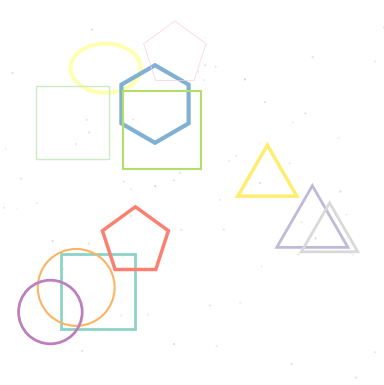[{"shape": "square", "thickness": 2, "radius": 0.48, "center": [0.255, 0.243]}, {"shape": "oval", "thickness": 3, "radius": 0.46, "center": [0.274, 0.823]}, {"shape": "triangle", "thickness": 2, "radius": 0.53, "center": [0.811, 0.411]}, {"shape": "pentagon", "thickness": 2.5, "radius": 0.45, "center": [0.352, 0.373]}, {"shape": "hexagon", "thickness": 3, "radius": 0.5, "center": [0.403, 0.73]}, {"shape": "circle", "thickness": 1.5, "radius": 0.5, "center": [0.198, 0.253]}, {"shape": "square", "thickness": 1.5, "radius": 0.51, "center": [0.421, 0.662]}, {"shape": "pentagon", "thickness": 0.5, "radius": 0.43, "center": [0.454, 0.86]}, {"shape": "triangle", "thickness": 2, "radius": 0.42, "center": [0.856, 0.388]}, {"shape": "circle", "thickness": 2, "radius": 0.41, "center": [0.131, 0.19]}, {"shape": "square", "thickness": 1, "radius": 0.47, "center": [0.188, 0.681]}, {"shape": "triangle", "thickness": 2.5, "radius": 0.44, "center": [0.694, 0.535]}]